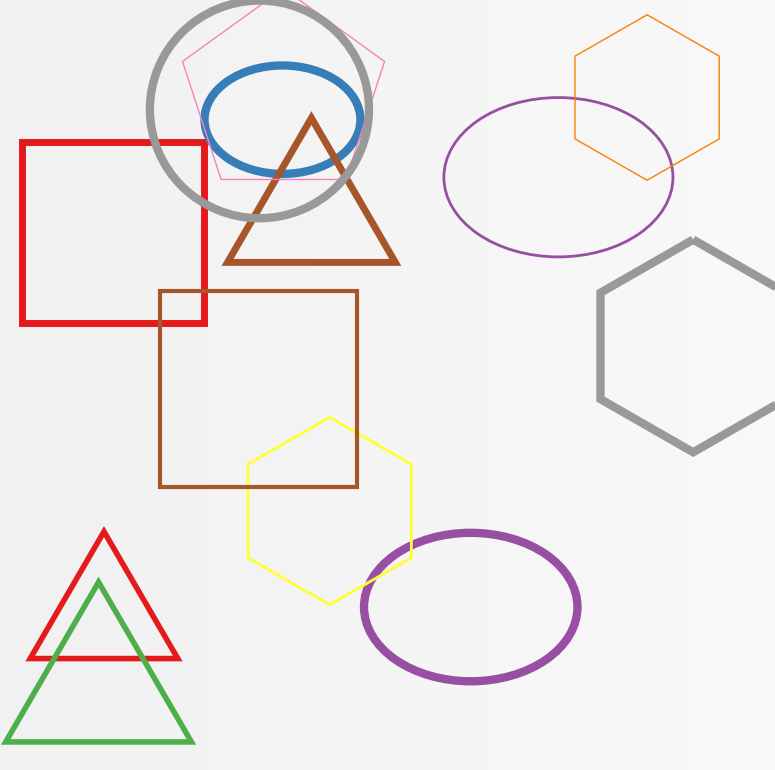[{"shape": "triangle", "thickness": 2, "radius": 0.55, "center": [0.134, 0.2]}, {"shape": "square", "thickness": 2.5, "radius": 0.59, "center": [0.146, 0.698]}, {"shape": "oval", "thickness": 3, "radius": 0.5, "center": [0.364, 0.845]}, {"shape": "triangle", "thickness": 2, "radius": 0.69, "center": [0.127, 0.106]}, {"shape": "oval", "thickness": 1, "radius": 0.74, "center": [0.721, 0.77]}, {"shape": "oval", "thickness": 3, "radius": 0.69, "center": [0.607, 0.212]}, {"shape": "hexagon", "thickness": 0.5, "radius": 0.54, "center": [0.835, 0.873]}, {"shape": "hexagon", "thickness": 1, "radius": 0.61, "center": [0.425, 0.336]}, {"shape": "triangle", "thickness": 2.5, "radius": 0.62, "center": [0.402, 0.722]}, {"shape": "square", "thickness": 1.5, "radius": 0.64, "center": [0.333, 0.495]}, {"shape": "pentagon", "thickness": 0.5, "radius": 0.69, "center": [0.366, 0.878]}, {"shape": "circle", "thickness": 3, "radius": 0.71, "center": [0.335, 0.858]}, {"shape": "hexagon", "thickness": 3, "radius": 0.69, "center": [0.894, 0.551]}]